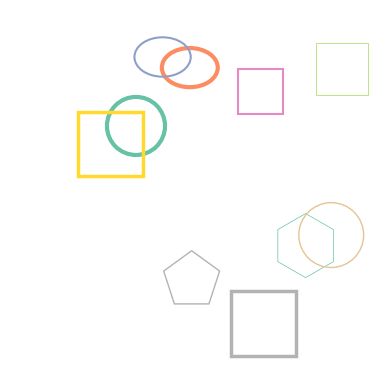[{"shape": "circle", "thickness": 3, "radius": 0.38, "center": [0.353, 0.673]}, {"shape": "hexagon", "thickness": 0.5, "radius": 0.42, "center": [0.794, 0.362]}, {"shape": "oval", "thickness": 3, "radius": 0.36, "center": [0.493, 0.824]}, {"shape": "oval", "thickness": 1.5, "radius": 0.37, "center": [0.422, 0.852]}, {"shape": "square", "thickness": 1.5, "radius": 0.29, "center": [0.675, 0.761]}, {"shape": "square", "thickness": 0.5, "radius": 0.34, "center": [0.889, 0.82]}, {"shape": "square", "thickness": 2.5, "radius": 0.42, "center": [0.287, 0.626]}, {"shape": "circle", "thickness": 1, "radius": 0.42, "center": [0.86, 0.389]}, {"shape": "pentagon", "thickness": 1, "radius": 0.38, "center": [0.498, 0.272]}, {"shape": "square", "thickness": 2.5, "radius": 0.42, "center": [0.685, 0.159]}]